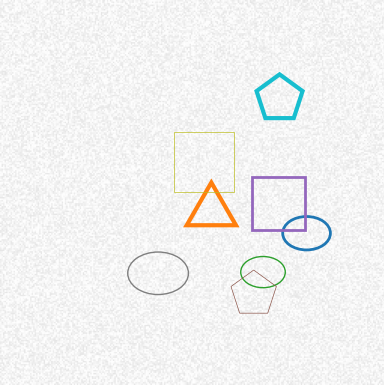[{"shape": "oval", "thickness": 2, "radius": 0.31, "center": [0.796, 0.394]}, {"shape": "triangle", "thickness": 3, "radius": 0.37, "center": [0.549, 0.452]}, {"shape": "oval", "thickness": 1, "radius": 0.29, "center": [0.683, 0.293]}, {"shape": "square", "thickness": 2, "radius": 0.35, "center": [0.724, 0.472]}, {"shape": "pentagon", "thickness": 0.5, "radius": 0.31, "center": [0.659, 0.237]}, {"shape": "oval", "thickness": 1, "radius": 0.39, "center": [0.411, 0.29]}, {"shape": "square", "thickness": 0.5, "radius": 0.39, "center": [0.53, 0.58]}, {"shape": "pentagon", "thickness": 3, "radius": 0.31, "center": [0.726, 0.744]}]